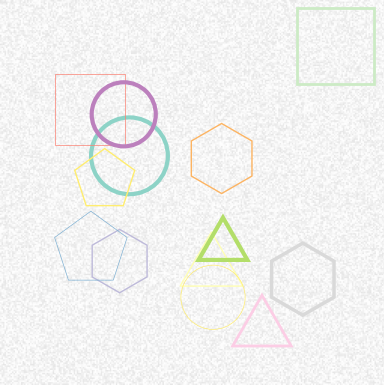[{"shape": "circle", "thickness": 3, "radius": 0.5, "center": [0.336, 0.595]}, {"shape": "triangle", "thickness": 1, "radius": 0.47, "center": [0.549, 0.304]}, {"shape": "hexagon", "thickness": 1, "radius": 0.41, "center": [0.311, 0.322]}, {"shape": "square", "thickness": 0.5, "radius": 0.46, "center": [0.234, 0.716]}, {"shape": "pentagon", "thickness": 0.5, "radius": 0.5, "center": [0.236, 0.352]}, {"shape": "hexagon", "thickness": 1, "radius": 0.45, "center": [0.576, 0.588]}, {"shape": "triangle", "thickness": 3, "radius": 0.37, "center": [0.579, 0.362]}, {"shape": "triangle", "thickness": 2, "radius": 0.44, "center": [0.68, 0.145]}, {"shape": "hexagon", "thickness": 2.5, "radius": 0.47, "center": [0.786, 0.275]}, {"shape": "circle", "thickness": 3, "radius": 0.42, "center": [0.321, 0.703]}, {"shape": "square", "thickness": 2, "radius": 0.49, "center": [0.871, 0.881]}, {"shape": "circle", "thickness": 0.5, "radius": 0.42, "center": [0.553, 0.228]}, {"shape": "pentagon", "thickness": 1, "radius": 0.41, "center": [0.272, 0.532]}]